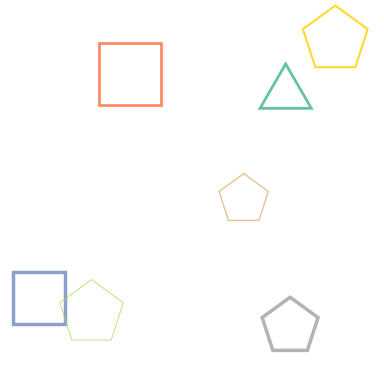[{"shape": "triangle", "thickness": 2, "radius": 0.38, "center": [0.742, 0.757]}, {"shape": "square", "thickness": 2, "radius": 0.4, "center": [0.338, 0.808]}, {"shape": "square", "thickness": 2.5, "radius": 0.33, "center": [0.101, 0.226]}, {"shape": "pentagon", "thickness": 0.5, "radius": 0.43, "center": [0.238, 0.187]}, {"shape": "pentagon", "thickness": 1.5, "radius": 0.44, "center": [0.871, 0.897]}, {"shape": "pentagon", "thickness": 1, "radius": 0.34, "center": [0.633, 0.482]}, {"shape": "pentagon", "thickness": 2.5, "radius": 0.38, "center": [0.754, 0.152]}]